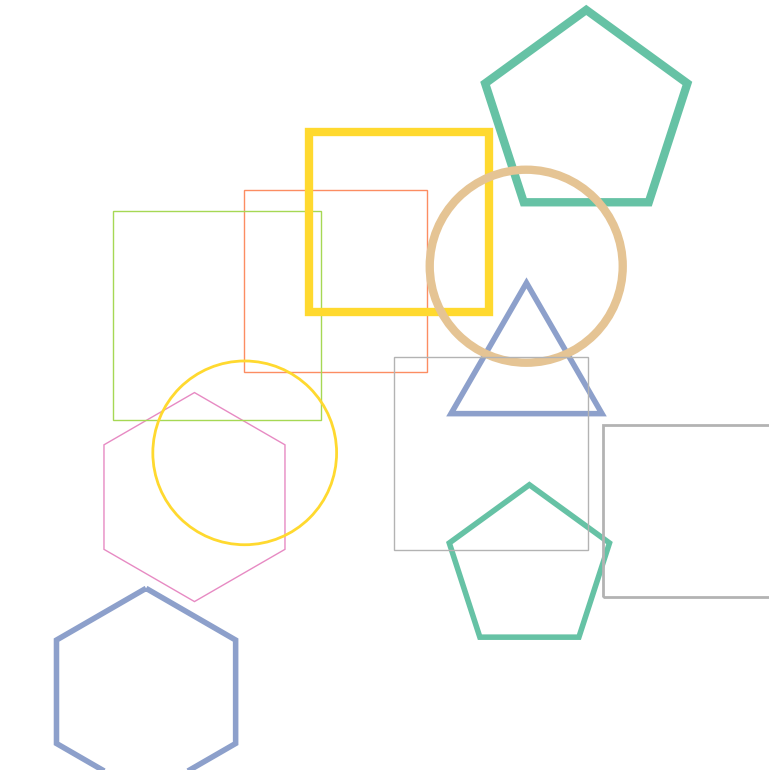[{"shape": "pentagon", "thickness": 3, "radius": 0.69, "center": [0.761, 0.849]}, {"shape": "pentagon", "thickness": 2, "radius": 0.55, "center": [0.688, 0.261]}, {"shape": "square", "thickness": 0.5, "radius": 0.59, "center": [0.436, 0.635]}, {"shape": "triangle", "thickness": 2, "radius": 0.57, "center": [0.684, 0.519]}, {"shape": "hexagon", "thickness": 2, "radius": 0.67, "center": [0.19, 0.102]}, {"shape": "hexagon", "thickness": 0.5, "radius": 0.68, "center": [0.253, 0.354]}, {"shape": "square", "thickness": 0.5, "radius": 0.68, "center": [0.282, 0.59]}, {"shape": "square", "thickness": 3, "radius": 0.59, "center": [0.518, 0.711]}, {"shape": "circle", "thickness": 1, "radius": 0.6, "center": [0.318, 0.412]}, {"shape": "circle", "thickness": 3, "radius": 0.63, "center": [0.683, 0.654]}, {"shape": "square", "thickness": 0.5, "radius": 0.63, "center": [0.638, 0.411]}, {"shape": "square", "thickness": 1, "radius": 0.56, "center": [0.895, 0.337]}]